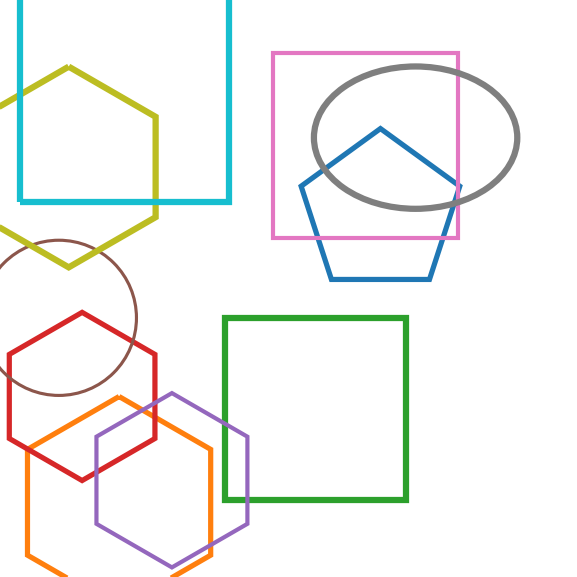[{"shape": "pentagon", "thickness": 2.5, "radius": 0.72, "center": [0.659, 0.632]}, {"shape": "hexagon", "thickness": 2.5, "radius": 0.92, "center": [0.206, 0.129]}, {"shape": "square", "thickness": 3, "radius": 0.79, "center": [0.547, 0.291]}, {"shape": "hexagon", "thickness": 2.5, "radius": 0.73, "center": [0.142, 0.313]}, {"shape": "hexagon", "thickness": 2, "radius": 0.75, "center": [0.298, 0.168]}, {"shape": "circle", "thickness": 1.5, "radius": 0.67, "center": [0.102, 0.449]}, {"shape": "square", "thickness": 2, "radius": 0.8, "center": [0.633, 0.747]}, {"shape": "oval", "thickness": 3, "radius": 0.88, "center": [0.72, 0.761]}, {"shape": "hexagon", "thickness": 3, "radius": 0.87, "center": [0.119, 0.71]}, {"shape": "square", "thickness": 3, "radius": 0.9, "center": [0.215, 0.83]}]